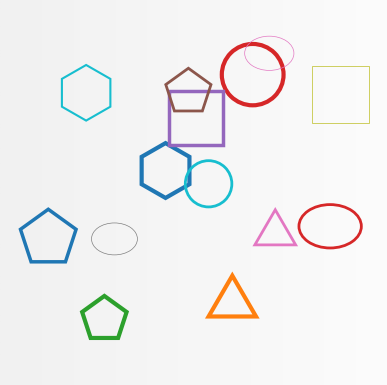[{"shape": "pentagon", "thickness": 2.5, "radius": 0.38, "center": [0.125, 0.381]}, {"shape": "hexagon", "thickness": 3, "radius": 0.36, "center": [0.427, 0.557]}, {"shape": "triangle", "thickness": 3, "radius": 0.35, "center": [0.6, 0.213]}, {"shape": "pentagon", "thickness": 3, "radius": 0.3, "center": [0.269, 0.171]}, {"shape": "oval", "thickness": 2, "radius": 0.4, "center": [0.852, 0.412]}, {"shape": "circle", "thickness": 3, "radius": 0.4, "center": [0.652, 0.806]}, {"shape": "square", "thickness": 2.5, "radius": 0.35, "center": [0.506, 0.694]}, {"shape": "pentagon", "thickness": 2, "radius": 0.31, "center": [0.486, 0.761]}, {"shape": "triangle", "thickness": 2, "radius": 0.3, "center": [0.71, 0.394]}, {"shape": "oval", "thickness": 0.5, "radius": 0.32, "center": [0.695, 0.862]}, {"shape": "oval", "thickness": 0.5, "radius": 0.3, "center": [0.295, 0.379]}, {"shape": "square", "thickness": 0.5, "radius": 0.37, "center": [0.879, 0.755]}, {"shape": "hexagon", "thickness": 1.5, "radius": 0.36, "center": [0.222, 0.759]}, {"shape": "circle", "thickness": 2, "radius": 0.3, "center": [0.538, 0.523]}]